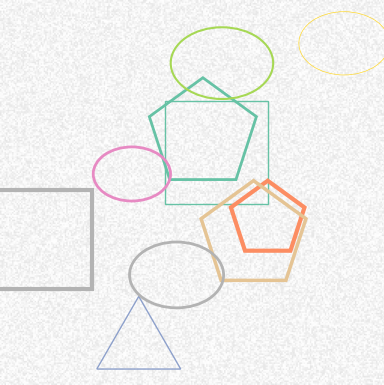[{"shape": "square", "thickness": 1, "radius": 0.67, "center": [0.563, 0.604]}, {"shape": "pentagon", "thickness": 2, "radius": 0.73, "center": [0.527, 0.652]}, {"shape": "pentagon", "thickness": 3, "radius": 0.5, "center": [0.695, 0.43]}, {"shape": "triangle", "thickness": 1, "radius": 0.63, "center": [0.36, 0.104]}, {"shape": "oval", "thickness": 2, "radius": 0.5, "center": [0.343, 0.548]}, {"shape": "oval", "thickness": 1.5, "radius": 0.67, "center": [0.576, 0.836]}, {"shape": "oval", "thickness": 0.5, "radius": 0.59, "center": [0.894, 0.887]}, {"shape": "pentagon", "thickness": 2.5, "radius": 0.72, "center": [0.659, 0.388]}, {"shape": "square", "thickness": 3, "radius": 0.64, "center": [0.11, 0.378]}, {"shape": "oval", "thickness": 2, "radius": 0.61, "center": [0.459, 0.286]}]